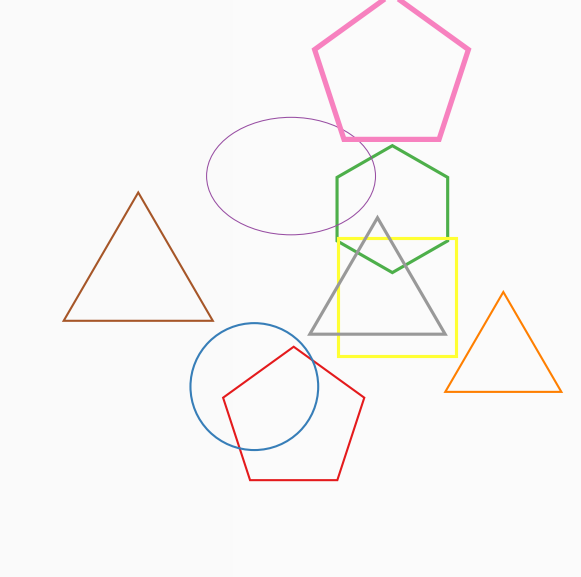[{"shape": "pentagon", "thickness": 1, "radius": 0.64, "center": [0.505, 0.271]}, {"shape": "circle", "thickness": 1, "radius": 0.55, "center": [0.438, 0.33]}, {"shape": "hexagon", "thickness": 1.5, "radius": 0.55, "center": [0.675, 0.637]}, {"shape": "oval", "thickness": 0.5, "radius": 0.73, "center": [0.501, 0.694]}, {"shape": "triangle", "thickness": 1, "radius": 0.58, "center": [0.866, 0.378]}, {"shape": "square", "thickness": 1.5, "radius": 0.51, "center": [0.683, 0.485]}, {"shape": "triangle", "thickness": 1, "radius": 0.74, "center": [0.238, 0.518]}, {"shape": "pentagon", "thickness": 2.5, "radius": 0.7, "center": [0.674, 0.87]}, {"shape": "triangle", "thickness": 1.5, "radius": 0.67, "center": [0.649, 0.488]}]